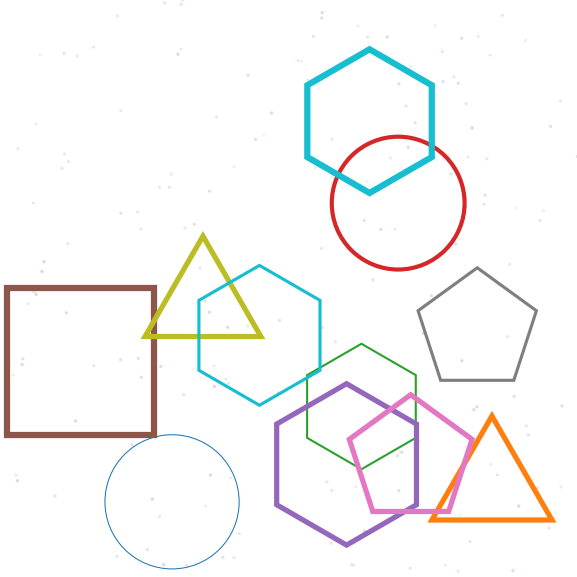[{"shape": "circle", "thickness": 0.5, "radius": 0.58, "center": [0.298, 0.13]}, {"shape": "triangle", "thickness": 2.5, "radius": 0.6, "center": [0.852, 0.159]}, {"shape": "hexagon", "thickness": 1, "radius": 0.54, "center": [0.626, 0.295]}, {"shape": "circle", "thickness": 2, "radius": 0.57, "center": [0.689, 0.647]}, {"shape": "hexagon", "thickness": 2.5, "radius": 0.7, "center": [0.6, 0.195]}, {"shape": "square", "thickness": 3, "radius": 0.64, "center": [0.14, 0.374]}, {"shape": "pentagon", "thickness": 2.5, "radius": 0.56, "center": [0.711, 0.204]}, {"shape": "pentagon", "thickness": 1.5, "radius": 0.54, "center": [0.826, 0.428]}, {"shape": "triangle", "thickness": 2.5, "radius": 0.58, "center": [0.351, 0.474]}, {"shape": "hexagon", "thickness": 1.5, "radius": 0.61, "center": [0.449, 0.418]}, {"shape": "hexagon", "thickness": 3, "radius": 0.62, "center": [0.64, 0.789]}]